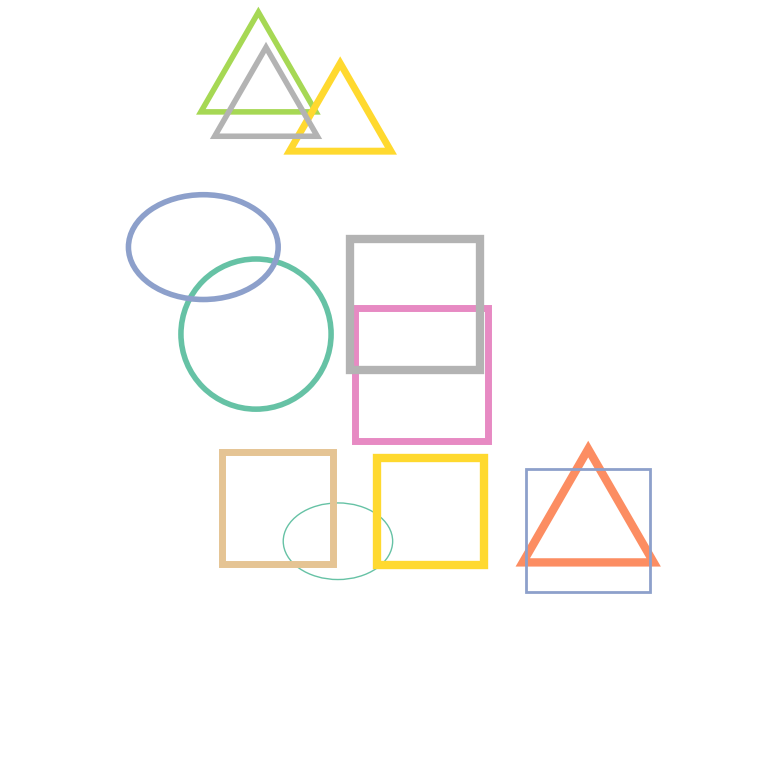[{"shape": "oval", "thickness": 0.5, "radius": 0.36, "center": [0.439, 0.297]}, {"shape": "circle", "thickness": 2, "radius": 0.49, "center": [0.332, 0.566]}, {"shape": "triangle", "thickness": 3, "radius": 0.49, "center": [0.764, 0.319]}, {"shape": "oval", "thickness": 2, "radius": 0.49, "center": [0.264, 0.679]}, {"shape": "square", "thickness": 1, "radius": 0.4, "center": [0.764, 0.311]}, {"shape": "square", "thickness": 2.5, "radius": 0.43, "center": [0.548, 0.514]}, {"shape": "triangle", "thickness": 2, "radius": 0.43, "center": [0.336, 0.898]}, {"shape": "square", "thickness": 3, "radius": 0.35, "center": [0.559, 0.335]}, {"shape": "triangle", "thickness": 2.5, "radius": 0.38, "center": [0.442, 0.842]}, {"shape": "square", "thickness": 2.5, "radius": 0.36, "center": [0.36, 0.34]}, {"shape": "triangle", "thickness": 2, "radius": 0.38, "center": [0.345, 0.862]}, {"shape": "square", "thickness": 3, "radius": 0.43, "center": [0.539, 0.605]}]